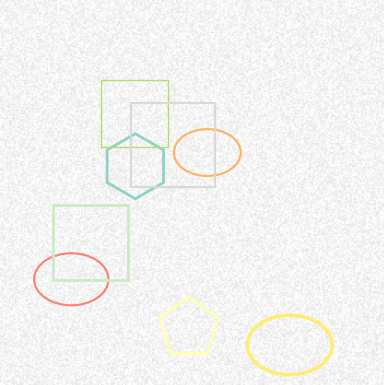[{"shape": "hexagon", "thickness": 2, "radius": 0.42, "center": [0.351, 0.568]}, {"shape": "pentagon", "thickness": 2, "radius": 0.4, "center": [0.491, 0.148]}, {"shape": "oval", "thickness": 1.5, "radius": 0.48, "center": [0.185, 0.275]}, {"shape": "oval", "thickness": 1.5, "radius": 0.43, "center": [0.538, 0.604]}, {"shape": "square", "thickness": 1, "radius": 0.43, "center": [0.349, 0.705]}, {"shape": "square", "thickness": 1.5, "radius": 0.55, "center": [0.45, 0.622]}, {"shape": "square", "thickness": 2, "radius": 0.49, "center": [0.235, 0.37]}, {"shape": "oval", "thickness": 2.5, "radius": 0.55, "center": [0.753, 0.104]}]